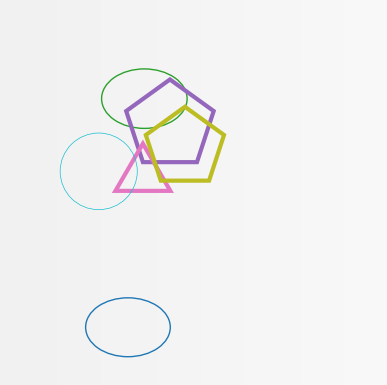[{"shape": "oval", "thickness": 1, "radius": 0.55, "center": [0.33, 0.15]}, {"shape": "oval", "thickness": 1, "radius": 0.55, "center": [0.373, 0.744]}, {"shape": "pentagon", "thickness": 3, "radius": 0.59, "center": [0.439, 0.675]}, {"shape": "triangle", "thickness": 3, "radius": 0.41, "center": [0.369, 0.545]}, {"shape": "pentagon", "thickness": 3, "radius": 0.53, "center": [0.477, 0.617]}, {"shape": "circle", "thickness": 0.5, "radius": 0.5, "center": [0.255, 0.555]}]